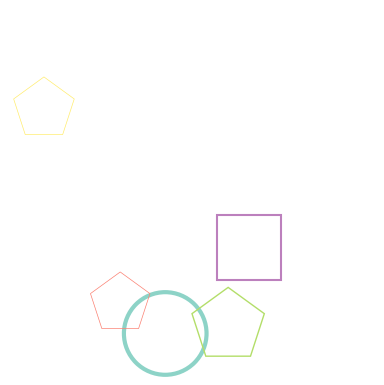[{"shape": "circle", "thickness": 3, "radius": 0.54, "center": [0.429, 0.134]}, {"shape": "pentagon", "thickness": 0.5, "radius": 0.41, "center": [0.312, 0.212]}, {"shape": "pentagon", "thickness": 1, "radius": 0.49, "center": [0.593, 0.155]}, {"shape": "square", "thickness": 1.5, "radius": 0.42, "center": [0.647, 0.358]}, {"shape": "pentagon", "thickness": 0.5, "radius": 0.41, "center": [0.114, 0.717]}]